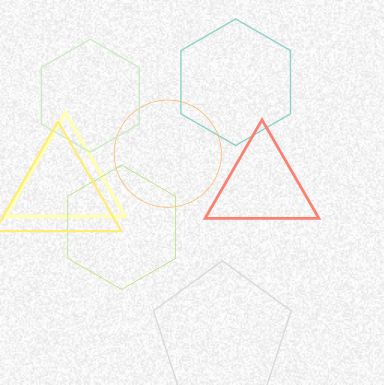[{"shape": "hexagon", "thickness": 1, "radius": 0.82, "center": [0.612, 0.786]}, {"shape": "triangle", "thickness": 2.5, "radius": 0.9, "center": [0.17, 0.528]}, {"shape": "triangle", "thickness": 2, "radius": 0.85, "center": [0.681, 0.518]}, {"shape": "circle", "thickness": 0.5, "radius": 0.7, "center": [0.436, 0.601]}, {"shape": "hexagon", "thickness": 0.5, "radius": 0.81, "center": [0.316, 0.41]}, {"shape": "pentagon", "thickness": 1, "radius": 0.94, "center": [0.577, 0.135]}, {"shape": "hexagon", "thickness": 1, "radius": 0.73, "center": [0.235, 0.751]}, {"shape": "triangle", "thickness": 1.5, "radius": 0.95, "center": [0.151, 0.495]}]